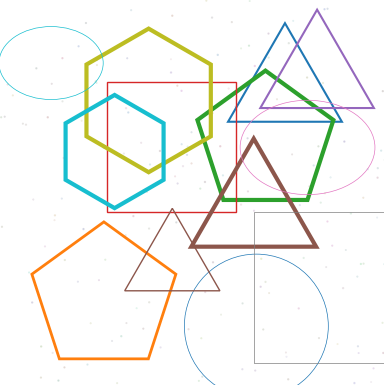[{"shape": "triangle", "thickness": 1.5, "radius": 0.85, "center": [0.74, 0.769]}, {"shape": "circle", "thickness": 0.5, "radius": 0.93, "center": [0.666, 0.153]}, {"shape": "pentagon", "thickness": 2, "radius": 0.98, "center": [0.27, 0.227]}, {"shape": "pentagon", "thickness": 3, "radius": 0.93, "center": [0.689, 0.631]}, {"shape": "square", "thickness": 1, "radius": 0.84, "center": [0.445, 0.619]}, {"shape": "triangle", "thickness": 1.5, "radius": 0.85, "center": [0.824, 0.805]}, {"shape": "triangle", "thickness": 3, "radius": 0.94, "center": [0.659, 0.453]}, {"shape": "triangle", "thickness": 1, "radius": 0.71, "center": [0.448, 0.316]}, {"shape": "oval", "thickness": 0.5, "radius": 0.88, "center": [0.799, 0.617]}, {"shape": "square", "thickness": 0.5, "radius": 0.98, "center": [0.857, 0.254]}, {"shape": "hexagon", "thickness": 3, "radius": 0.93, "center": [0.386, 0.739]}, {"shape": "oval", "thickness": 0.5, "radius": 0.68, "center": [0.133, 0.836]}, {"shape": "hexagon", "thickness": 3, "radius": 0.73, "center": [0.298, 0.606]}]